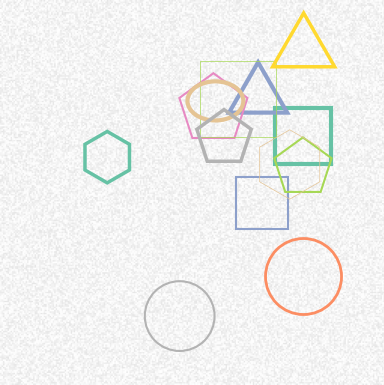[{"shape": "hexagon", "thickness": 2.5, "radius": 0.33, "center": [0.279, 0.592]}, {"shape": "square", "thickness": 3, "radius": 0.36, "center": [0.787, 0.646]}, {"shape": "circle", "thickness": 2, "radius": 0.49, "center": [0.788, 0.282]}, {"shape": "triangle", "thickness": 3, "radius": 0.44, "center": [0.67, 0.751]}, {"shape": "square", "thickness": 1.5, "radius": 0.34, "center": [0.681, 0.473]}, {"shape": "pentagon", "thickness": 1.5, "radius": 0.46, "center": [0.554, 0.717]}, {"shape": "pentagon", "thickness": 1.5, "radius": 0.39, "center": [0.787, 0.565]}, {"shape": "square", "thickness": 0.5, "radius": 0.49, "center": [0.618, 0.743]}, {"shape": "triangle", "thickness": 2.5, "radius": 0.47, "center": [0.789, 0.873]}, {"shape": "oval", "thickness": 3, "radius": 0.36, "center": [0.559, 0.738]}, {"shape": "hexagon", "thickness": 0.5, "radius": 0.45, "center": [0.753, 0.573]}, {"shape": "circle", "thickness": 1.5, "radius": 0.45, "center": [0.467, 0.179]}, {"shape": "pentagon", "thickness": 2.5, "radius": 0.37, "center": [0.582, 0.641]}]